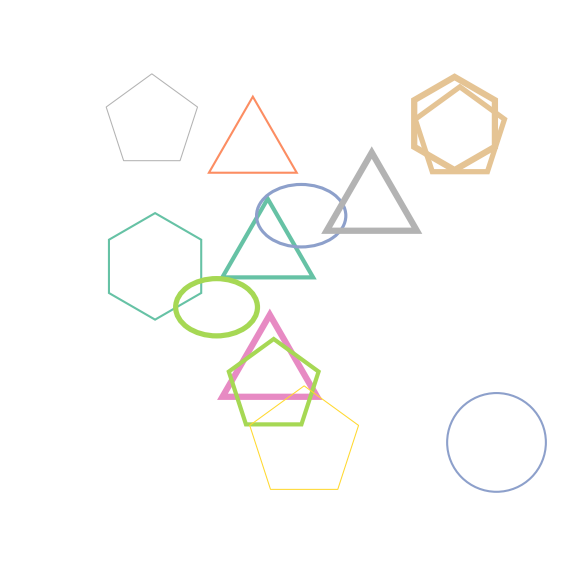[{"shape": "hexagon", "thickness": 1, "radius": 0.46, "center": [0.269, 0.538]}, {"shape": "triangle", "thickness": 2, "radius": 0.45, "center": [0.464, 0.564]}, {"shape": "triangle", "thickness": 1, "radius": 0.44, "center": [0.438, 0.744]}, {"shape": "circle", "thickness": 1, "radius": 0.43, "center": [0.86, 0.233]}, {"shape": "oval", "thickness": 1.5, "radius": 0.39, "center": [0.522, 0.626]}, {"shape": "triangle", "thickness": 3, "radius": 0.47, "center": [0.467, 0.359]}, {"shape": "pentagon", "thickness": 2, "radius": 0.41, "center": [0.474, 0.33]}, {"shape": "oval", "thickness": 2.5, "radius": 0.35, "center": [0.375, 0.467]}, {"shape": "pentagon", "thickness": 0.5, "radius": 0.5, "center": [0.527, 0.232]}, {"shape": "hexagon", "thickness": 3, "radius": 0.4, "center": [0.787, 0.785]}, {"shape": "pentagon", "thickness": 2.5, "radius": 0.41, "center": [0.796, 0.768]}, {"shape": "triangle", "thickness": 3, "radius": 0.45, "center": [0.644, 0.645]}, {"shape": "pentagon", "thickness": 0.5, "radius": 0.42, "center": [0.263, 0.788]}]